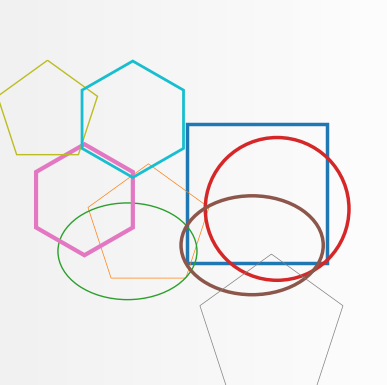[{"shape": "square", "thickness": 2.5, "radius": 0.9, "center": [0.664, 0.498]}, {"shape": "pentagon", "thickness": 0.5, "radius": 0.82, "center": [0.383, 0.41]}, {"shape": "oval", "thickness": 1, "radius": 0.9, "center": [0.329, 0.347]}, {"shape": "circle", "thickness": 2.5, "radius": 0.93, "center": [0.715, 0.457]}, {"shape": "oval", "thickness": 2.5, "radius": 0.92, "center": [0.651, 0.363]}, {"shape": "hexagon", "thickness": 3, "radius": 0.72, "center": [0.218, 0.481]}, {"shape": "pentagon", "thickness": 0.5, "radius": 0.97, "center": [0.7, 0.146]}, {"shape": "pentagon", "thickness": 1, "radius": 0.68, "center": [0.123, 0.708]}, {"shape": "hexagon", "thickness": 2, "radius": 0.76, "center": [0.343, 0.69]}]